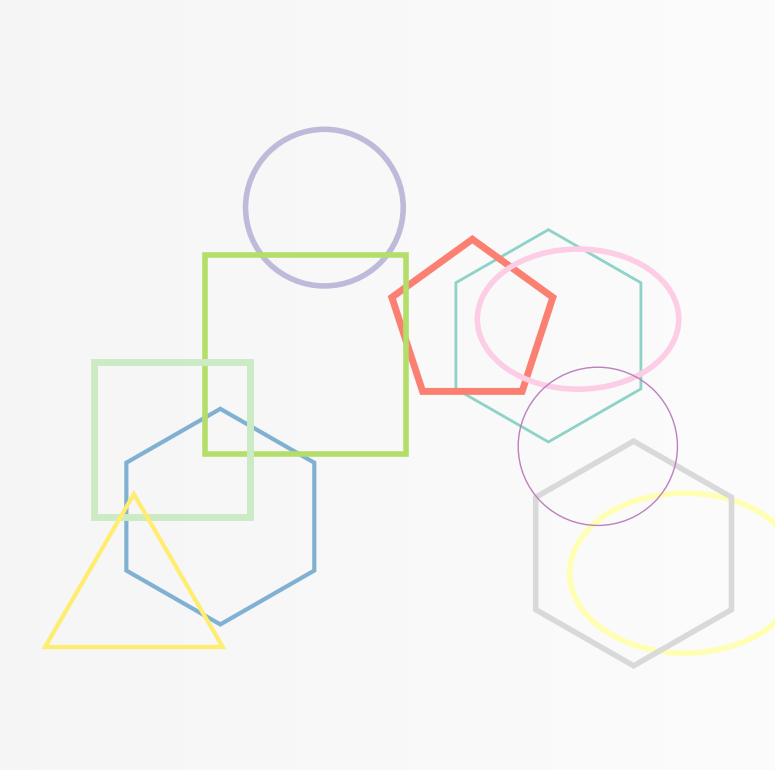[{"shape": "hexagon", "thickness": 1, "radius": 0.69, "center": [0.708, 0.564]}, {"shape": "oval", "thickness": 2, "radius": 0.74, "center": [0.884, 0.256]}, {"shape": "circle", "thickness": 2, "radius": 0.51, "center": [0.419, 0.73]}, {"shape": "pentagon", "thickness": 2.5, "radius": 0.55, "center": [0.609, 0.58]}, {"shape": "hexagon", "thickness": 1.5, "radius": 0.7, "center": [0.284, 0.329]}, {"shape": "square", "thickness": 2, "radius": 0.65, "center": [0.394, 0.54]}, {"shape": "oval", "thickness": 2, "radius": 0.65, "center": [0.746, 0.586]}, {"shape": "hexagon", "thickness": 2, "radius": 0.73, "center": [0.818, 0.281]}, {"shape": "circle", "thickness": 0.5, "radius": 0.51, "center": [0.771, 0.42]}, {"shape": "square", "thickness": 2.5, "radius": 0.5, "center": [0.222, 0.429]}, {"shape": "triangle", "thickness": 1.5, "radius": 0.66, "center": [0.173, 0.226]}]